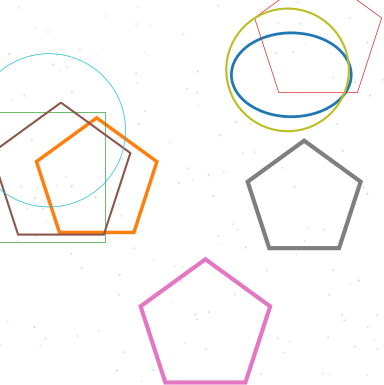[{"shape": "oval", "thickness": 2, "radius": 0.78, "center": [0.757, 0.806]}, {"shape": "pentagon", "thickness": 2.5, "radius": 0.82, "center": [0.251, 0.529]}, {"shape": "square", "thickness": 0.5, "radius": 0.84, "center": [0.104, 0.541]}, {"shape": "pentagon", "thickness": 0.5, "radius": 0.87, "center": [0.826, 0.9]}, {"shape": "pentagon", "thickness": 1.5, "radius": 0.95, "center": [0.158, 0.544]}, {"shape": "pentagon", "thickness": 3, "radius": 0.88, "center": [0.533, 0.15]}, {"shape": "pentagon", "thickness": 3, "radius": 0.77, "center": [0.79, 0.48]}, {"shape": "circle", "thickness": 1.5, "radius": 0.8, "center": [0.747, 0.818]}, {"shape": "circle", "thickness": 0.5, "radius": 1.0, "center": [0.127, 0.662]}]